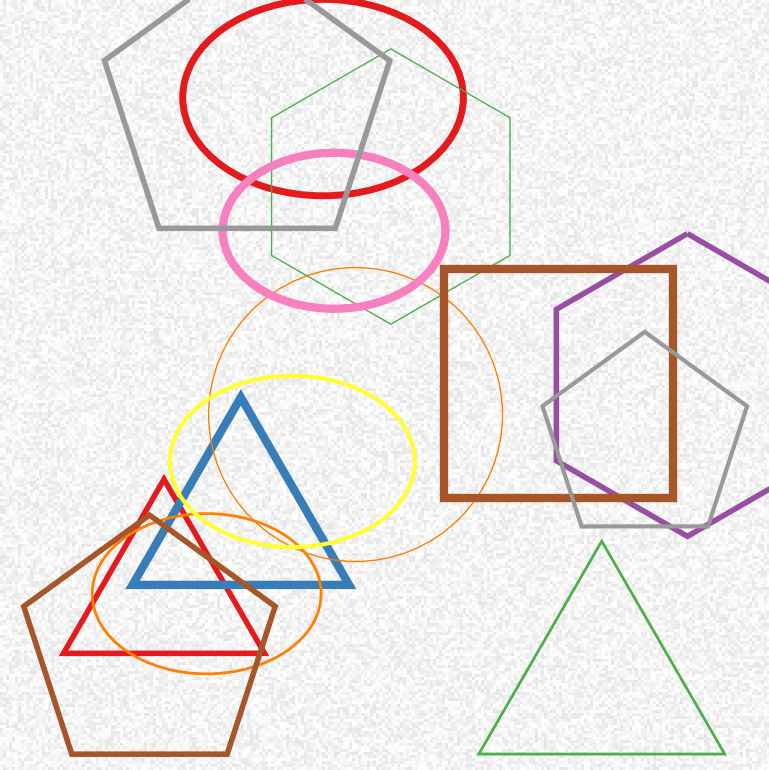[{"shape": "triangle", "thickness": 2, "radius": 0.75, "center": [0.213, 0.227]}, {"shape": "oval", "thickness": 2.5, "radius": 0.91, "center": [0.42, 0.873]}, {"shape": "triangle", "thickness": 3, "radius": 0.81, "center": [0.313, 0.322]}, {"shape": "hexagon", "thickness": 0.5, "radius": 0.89, "center": [0.508, 0.758]}, {"shape": "triangle", "thickness": 1, "radius": 0.92, "center": [0.781, 0.113]}, {"shape": "hexagon", "thickness": 2, "radius": 0.98, "center": [0.893, 0.5]}, {"shape": "oval", "thickness": 1, "radius": 0.74, "center": [0.268, 0.229]}, {"shape": "circle", "thickness": 0.5, "radius": 0.95, "center": [0.462, 0.462]}, {"shape": "oval", "thickness": 1.5, "radius": 0.8, "center": [0.38, 0.401]}, {"shape": "square", "thickness": 3, "radius": 0.74, "center": [0.725, 0.502]}, {"shape": "pentagon", "thickness": 2, "radius": 0.86, "center": [0.194, 0.159]}, {"shape": "oval", "thickness": 3, "radius": 0.72, "center": [0.434, 0.7]}, {"shape": "pentagon", "thickness": 2, "radius": 0.97, "center": [0.321, 0.861]}, {"shape": "pentagon", "thickness": 1.5, "radius": 0.7, "center": [0.837, 0.429]}]